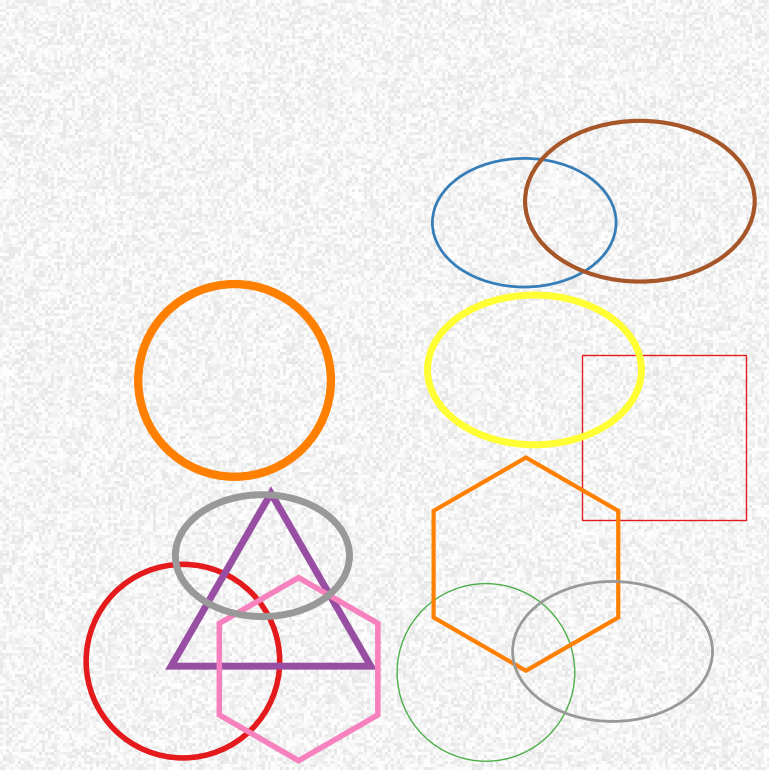[{"shape": "circle", "thickness": 2, "radius": 0.63, "center": [0.238, 0.141]}, {"shape": "square", "thickness": 0.5, "radius": 0.53, "center": [0.862, 0.432]}, {"shape": "oval", "thickness": 1, "radius": 0.6, "center": [0.681, 0.711]}, {"shape": "circle", "thickness": 0.5, "radius": 0.58, "center": [0.631, 0.127]}, {"shape": "triangle", "thickness": 2.5, "radius": 0.75, "center": [0.352, 0.21]}, {"shape": "circle", "thickness": 3, "radius": 0.63, "center": [0.305, 0.506]}, {"shape": "hexagon", "thickness": 1.5, "radius": 0.69, "center": [0.683, 0.267]}, {"shape": "oval", "thickness": 2.5, "radius": 0.69, "center": [0.694, 0.52]}, {"shape": "oval", "thickness": 1.5, "radius": 0.75, "center": [0.831, 0.739]}, {"shape": "hexagon", "thickness": 2, "radius": 0.59, "center": [0.388, 0.131]}, {"shape": "oval", "thickness": 1, "radius": 0.65, "center": [0.796, 0.154]}, {"shape": "oval", "thickness": 2.5, "radius": 0.57, "center": [0.341, 0.278]}]